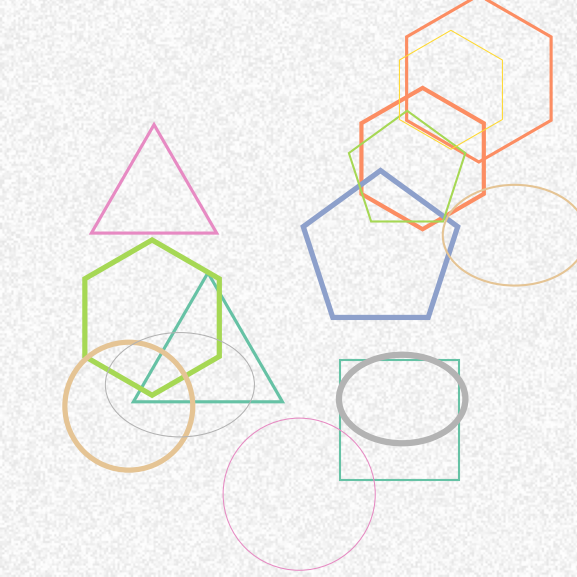[{"shape": "triangle", "thickness": 1.5, "radius": 0.74, "center": [0.36, 0.378]}, {"shape": "square", "thickness": 1, "radius": 0.52, "center": [0.692, 0.272]}, {"shape": "hexagon", "thickness": 1.5, "radius": 0.72, "center": [0.829, 0.863]}, {"shape": "hexagon", "thickness": 2, "radius": 0.61, "center": [0.732, 0.725]}, {"shape": "pentagon", "thickness": 2.5, "radius": 0.7, "center": [0.659, 0.563]}, {"shape": "circle", "thickness": 0.5, "radius": 0.66, "center": [0.518, 0.143]}, {"shape": "triangle", "thickness": 1.5, "radius": 0.63, "center": [0.267, 0.658]}, {"shape": "hexagon", "thickness": 2.5, "radius": 0.67, "center": [0.263, 0.449]}, {"shape": "pentagon", "thickness": 1, "radius": 0.53, "center": [0.705, 0.701]}, {"shape": "hexagon", "thickness": 0.5, "radius": 0.51, "center": [0.781, 0.844]}, {"shape": "circle", "thickness": 2.5, "radius": 0.55, "center": [0.223, 0.296]}, {"shape": "oval", "thickness": 1, "radius": 0.62, "center": [0.891, 0.592]}, {"shape": "oval", "thickness": 3, "radius": 0.55, "center": [0.696, 0.308]}, {"shape": "oval", "thickness": 0.5, "radius": 0.65, "center": [0.312, 0.333]}]